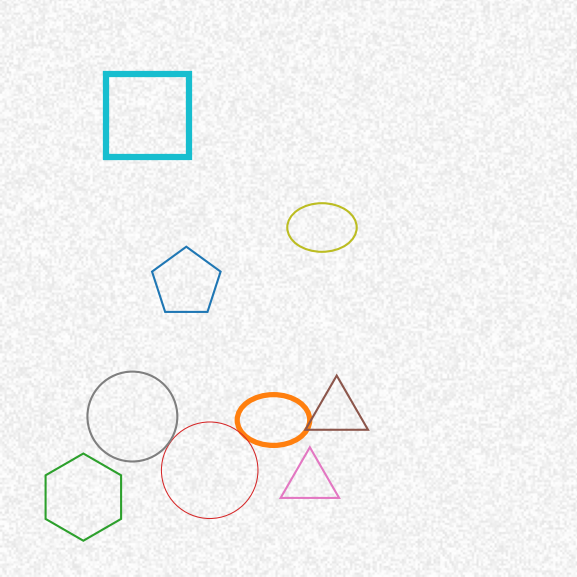[{"shape": "pentagon", "thickness": 1, "radius": 0.31, "center": [0.323, 0.51]}, {"shape": "oval", "thickness": 2.5, "radius": 0.31, "center": [0.474, 0.272]}, {"shape": "hexagon", "thickness": 1, "radius": 0.38, "center": [0.144, 0.138]}, {"shape": "circle", "thickness": 0.5, "radius": 0.42, "center": [0.363, 0.185]}, {"shape": "triangle", "thickness": 1, "radius": 0.31, "center": [0.583, 0.286]}, {"shape": "triangle", "thickness": 1, "radius": 0.29, "center": [0.537, 0.166]}, {"shape": "circle", "thickness": 1, "radius": 0.39, "center": [0.229, 0.278]}, {"shape": "oval", "thickness": 1, "radius": 0.3, "center": [0.558, 0.605]}, {"shape": "square", "thickness": 3, "radius": 0.36, "center": [0.255, 0.799]}]